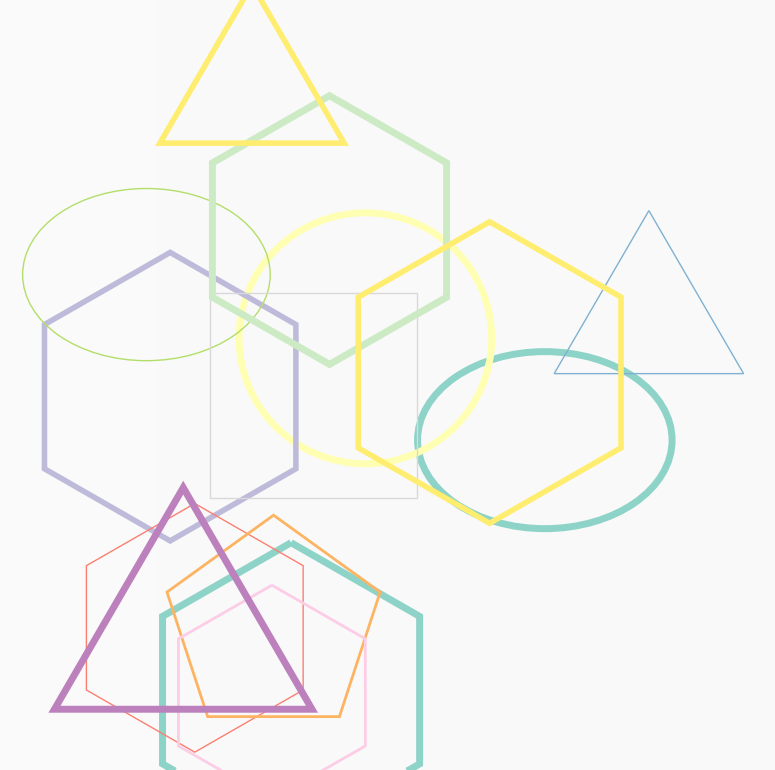[{"shape": "oval", "thickness": 2.5, "radius": 0.82, "center": [0.703, 0.428]}, {"shape": "hexagon", "thickness": 2.5, "radius": 0.96, "center": [0.376, 0.104]}, {"shape": "circle", "thickness": 2.5, "radius": 0.82, "center": [0.471, 0.561]}, {"shape": "hexagon", "thickness": 2, "radius": 0.94, "center": [0.22, 0.485]}, {"shape": "hexagon", "thickness": 0.5, "radius": 0.81, "center": [0.251, 0.185]}, {"shape": "triangle", "thickness": 0.5, "radius": 0.71, "center": [0.837, 0.585]}, {"shape": "pentagon", "thickness": 1, "radius": 0.72, "center": [0.353, 0.186]}, {"shape": "oval", "thickness": 0.5, "radius": 0.8, "center": [0.189, 0.643]}, {"shape": "hexagon", "thickness": 1, "radius": 0.7, "center": [0.351, 0.101]}, {"shape": "square", "thickness": 0.5, "radius": 0.67, "center": [0.404, 0.486]}, {"shape": "triangle", "thickness": 2.5, "radius": 0.96, "center": [0.236, 0.175]}, {"shape": "hexagon", "thickness": 2.5, "radius": 0.87, "center": [0.425, 0.701]}, {"shape": "hexagon", "thickness": 2, "radius": 0.98, "center": [0.632, 0.516]}, {"shape": "triangle", "thickness": 2, "radius": 0.69, "center": [0.325, 0.883]}]